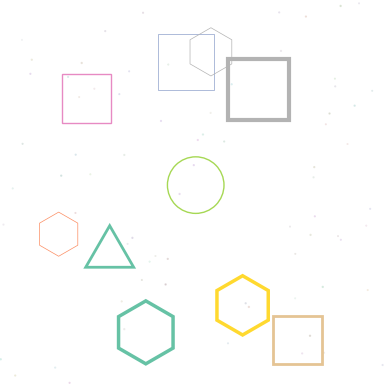[{"shape": "triangle", "thickness": 2, "radius": 0.36, "center": [0.285, 0.342]}, {"shape": "hexagon", "thickness": 2.5, "radius": 0.41, "center": [0.379, 0.137]}, {"shape": "hexagon", "thickness": 0.5, "radius": 0.29, "center": [0.152, 0.392]}, {"shape": "square", "thickness": 0.5, "radius": 0.36, "center": [0.483, 0.838]}, {"shape": "square", "thickness": 1, "radius": 0.32, "center": [0.225, 0.744]}, {"shape": "circle", "thickness": 1, "radius": 0.37, "center": [0.508, 0.519]}, {"shape": "hexagon", "thickness": 2.5, "radius": 0.38, "center": [0.63, 0.207]}, {"shape": "square", "thickness": 2, "radius": 0.31, "center": [0.772, 0.117]}, {"shape": "square", "thickness": 3, "radius": 0.4, "center": [0.671, 0.767]}, {"shape": "hexagon", "thickness": 0.5, "radius": 0.31, "center": [0.548, 0.865]}]